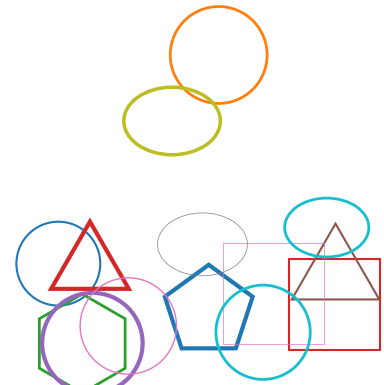[{"shape": "circle", "thickness": 1.5, "radius": 0.54, "center": [0.152, 0.315]}, {"shape": "pentagon", "thickness": 3, "radius": 0.6, "center": [0.542, 0.192]}, {"shape": "circle", "thickness": 2, "radius": 0.63, "center": [0.568, 0.857]}, {"shape": "hexagon", "thickness": 2, "radius": 0.64, "center": [0.214, 0.108]}, {"shape": "triangle", "thickness": 3, "radius": 0.58, "center": [0.234, 0.308]}, {"shape": "square", "thickness": 1.5, "radius": 0.59, "center": [0.868, 0.208]}, {"shape": "circle", "thickness": 3, "radius": 0.65, "center": [0.24, 0.109]}, {"shape": "triangle", "thickness": 1.5, "radius": 0.66, "center": [0.871, 0.288]}, {"shape": "square", "thickness": 0.5, "radius": 0.66, "center": [0.71, 0.237]}, {"shape": "circle", "thickness": 1, "radius": 0.63, "center": [0.333, 0.153]}, {"shape": "oval", "thickness": 0.5, "radius": 0.58, "center": [0.526, 0.365]}, {"shape": "oval", "thickness": 2.5, "radius": 0.63, "center": [0.447, 0.686]}, {"shape": "oval", "thickness": 2, "radius": 0.55, "center": [0.849, 0.409]}, {"shape": "circle", "thickness": 2, "radius": 0.61, "center": [0.683, 0.137]}]